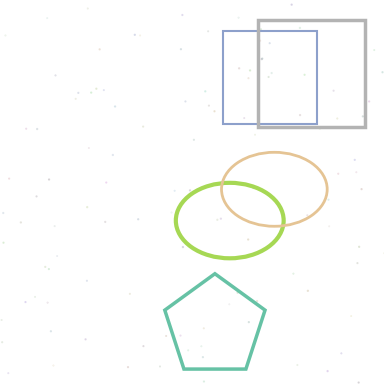[{"shape": "pentagon", "thickness": 2.5, "radius": 0.68, "center": [0.558, 0.152]}, {"shape": "square", "thickness": 1.5, "radius": 0.61, "center": [0.701, 0.799]}, {"shape": "oval", "thickness": 3, "radius": 0.7, "center": [0.597, 0.427]}, {"shape": "oval", "thickness": 2, "radius": 0.69, "center": [0.713, 0.508]}, {"shape": "square", "thickness": 2.5, "radius": 0.69, "center": [0.809, 0.809]}]